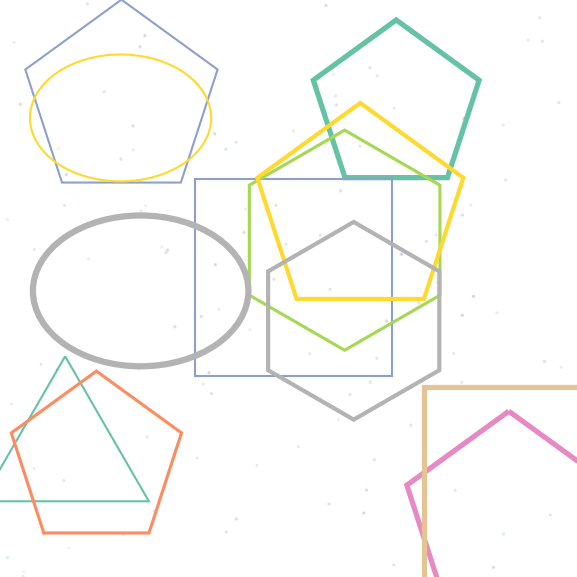[{"shape": "triangle", "thickness": 1, "radius": 0.84, "center": [0.113, 0.215]}, {"shape": "pentagon", "thickness": 2.5, "radius": 0.75, "center": [0.686, 0.814]}, {"shape": "pentagon", "thickness": 1.5, "radius": 0.77, "center": [0.167, 0.202]}, {"shape": "square", "thickness": 1, "radius": 0.85, "center": [0.509, 0.519]}, {"shape": "pentagon", "thickness": 1, "radius": 0.88, "center": [0.21, 0.825]}, {"shape": "pentagon", "thickness": 2.5, "radius": 0.93, "center": [0.881, 0.102]}, {"shape": "hexagon", "thickness": 1.5, "radius": 0.95, "center": [0.597, 0.583]}, {"shape": "oval", "thickness": 1, "radius": 0.78, "center": [0.209, 0.795]}, {"shape": "pentagon", "thickness": 2, "radius": 0.94, "center": [0.624, 0.633]}, {"shape": "square", "thickness": 2.5, "radius": 0.83, "center": [0.9, 0.163]}, {"shape": "oval", "thickness": 3, "radius": 0.93, "center": [0.244, 0.495]}, {"shape": "hexagon", "thickness": 2, "radius": 0.86, "center": [0.612, 0.444]}]